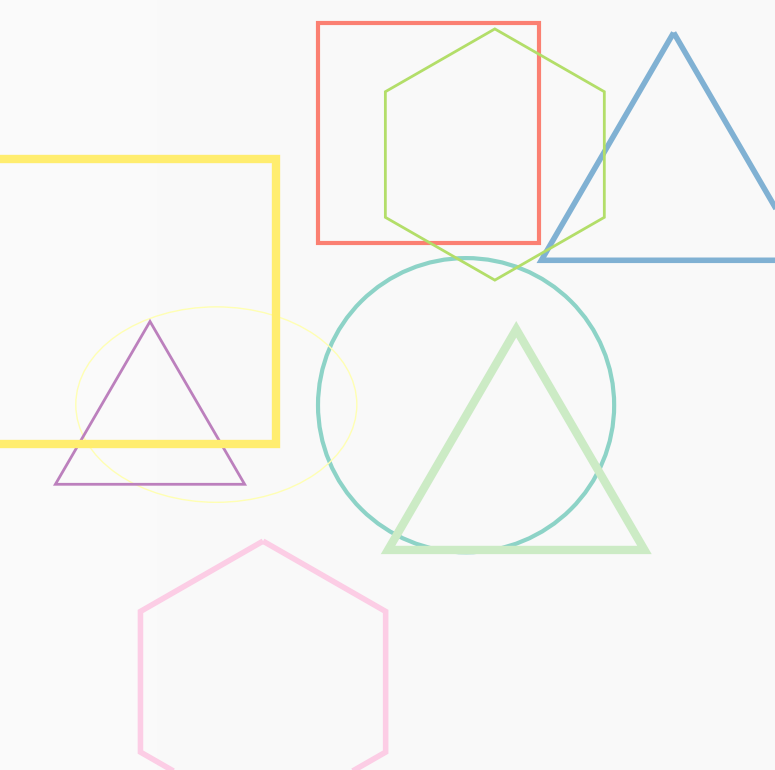[{"shape": "circle", "thickness": 1.5, "radius": 0.96, "center": [0.601, 0.474]}, {"shape": "oval", "thickness": 0.5, "radius": 0.91, "center": [0.279, 0.475]}, {"shape": "square", "thickness": 1.5, "radius": 0.71, "center": [0.553, 0.827]}, {"shape": "triangle", "thickness": 2, "radius": 0.99, "center": [0.869, 0.761]}, {"shape": "hexagon", "thickness": 1, "radius": 0.82, "center": [0.638, 0.799]}, {"shape": "hexagon", "thickness": 2, "radius": 0.91, "center": [0.339, 0.115]}, {"shape": "triangle", "thickness": 1, "radius": 0.7, "center": [0.194, 0.442]}, {"shape": "triangle", "thickness": 3, "radius": 0.96, "center": [0.666, 0.381]}, {"shape": "square", "thickness": 3, "radius": 0.92, "center": [0.171, 0.608]}]